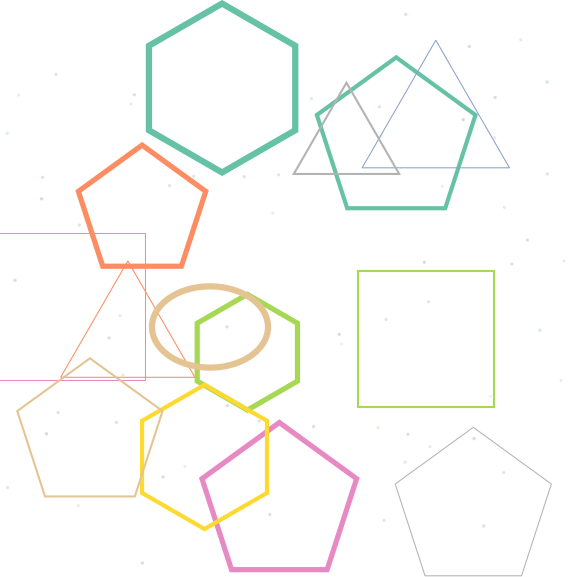[{"shape": "pentagon", "thickness": 2, "radius": 0.72, "center": [0.686, 0.755]}, {"shape": "hexagon", "thickness": 3, "radius": 0.73, "center": [0.385, 0.847]}, {"shape": "triangle", "thickness": 0.5, "radius": 0.67, "center": [0.221, 0.413]}, {"shape": "pentagon", "thickness": 2.5, "radius": 0.58, "center": [0.246, 0.632]}, {"shape": "triangle", "thickness": 0.5, "radius": 0.74, "center": [0.755, 0.782]}, {"shape": "square", "thickness": 0.5, "radius": 0.64, "center": [0.124, 0.469]}, {"shape": "pentagon", "thickness": 2.5, "radius": 0.7, "center": [0.484, 0.127]}, {"shape": "square", "thickness": 1, "radius": 0.59, "center": [0.738, 0.412]}, {"shape": "hexagon", "thickness": 2.5, "radius": 0.5, "center": [0.428, 0.389]}, {"shape": "hexagon", "thickness": 2, "radius": 0.62, "center": [0.354, 0.208]}, {"shape": "oval", "thickness": 3, "radius": 0.5, "center": [0.364, 0.433]}, {"shape": "pentagon", "thickness": 1, "radius": 0.66, "center": [0.156, 0.246]}, {"shape": "triangle", "thickness": 1, "radius": 0.53, "center": [0.6, 0.751]}, {"shape": "pentagon", "thickness": 0.5, "radius": 0.71, "center": [0.82, 0.117]}]